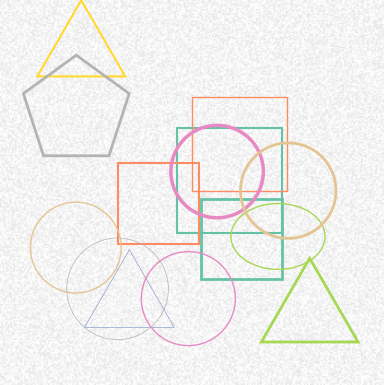[{"shape": "square", "thickness": 1.5, "radius": 0.68, "center": [0.596, 0.531]}, {"shape": "square", "thickness": 2, "radius": 0.52, "center": [0.627, 0.38]}, {"shape": "square", "thickness": 1.5, "radius": 0.53, "center": [0.412, 0.471]}, {"shape": "square", "thickness": 1, "radius": 0.62, "center": [0.623, 0.626]}, {"shape": "triangle", "thickness": 0.5, "radius": 0.67, "center": [0.336, 0.217]}, {"shape": "circle", "thickness": 2.5, "radius": 0.6, "center": [0.564, 0.554]}, {"shape": "circle", "thickness": 1, "radius": 0.61, "center": [0.489, 0.224]}, {"shape": "oval", "thickness": 1, "radius": 0.61, "center": [0.722, 0.386]}, {"shape": "triangle", "thickness": 2, "radius": 0.73, "center": [0.804, 0.184]}, {"shape": "triangle", "thickness": 1.5, "radius": 0.66, "center": [0.211, 0.868]}, {"shape": "circle", "thickness": 1, "radius": 0.59, "center": [0.197, 0.357]}, {"shape": "circle", "thickness": 2, "radius": 0.62, "center": [0.749, 0.505]}, {"shape": "pentagon", "thickness": 2, "radius": 0.72, "center": [0.198, 0.712]}, {"shape": "circle", "thickness": 0.5, "radius": 0.66, "center": [0.305, 0.25]}]